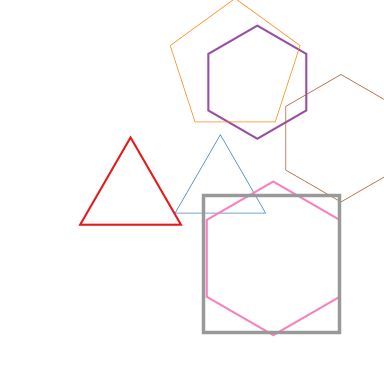[{"shape": "triangle", "thickness": 1.5, "radius": 0.76, "center": [0.339, 0.492]}, {"shape": "triangle", "thickness": 0.5, "radius": 0.68, "center": [0.572, 0.514]}, {"shape": "hexagon", "thickness": 1.5, "radius": 0.73, "center": [0.668, 0.787]}, {"shape": "pentagon", "thickness": 0.5, "radius": 0.89, "center": [0.611, 0.827]}, {"shape": "hexagon", "thickness": 0.5, "radius": 0.83, "center": [0.886, 0.641]}, {"shape": "hexagon", "thickness": 1.5, "radius": 1.0, "center": [0.71, 0.329]}, {"shape": "square", "thickness": 2.5, "radius": 0.89, "center": [0.704, 0.316]}]